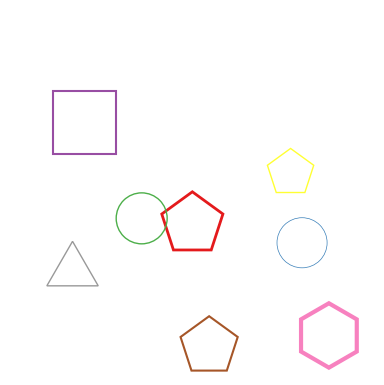[{"shape": "pentagon", "thickness": 2, "radius": 0.42, "center": [0.5, 0.418]}, {"shape": "circle", "thickness": 0.5, "radius": 0.33, "center": [0.785, 0.369]}, {"shape": "circle", "thickness": 1, "radius": 0.33, "center": [0.368, 0.433]}, {"shape": "square", "thickness": 1.5, "radius": 0.41, "center": [0.22, 0.683]}, {"shape": "pentagon", "thickness": 1, "radius": 0.32, "center": [0.755, 0.551]}, {"shape": "pentagon", "thickness": 1.5, "radius": 0.39, "center": [0.543, 0.101]}, {"shape": "hexagon", "thickness": 3, "radius": 0.42, "center": [0.854, 0.129]}, {"shape": "triangle", "thickness": 1, "radius": 0.39, "center": [0.188, 0.296]}]